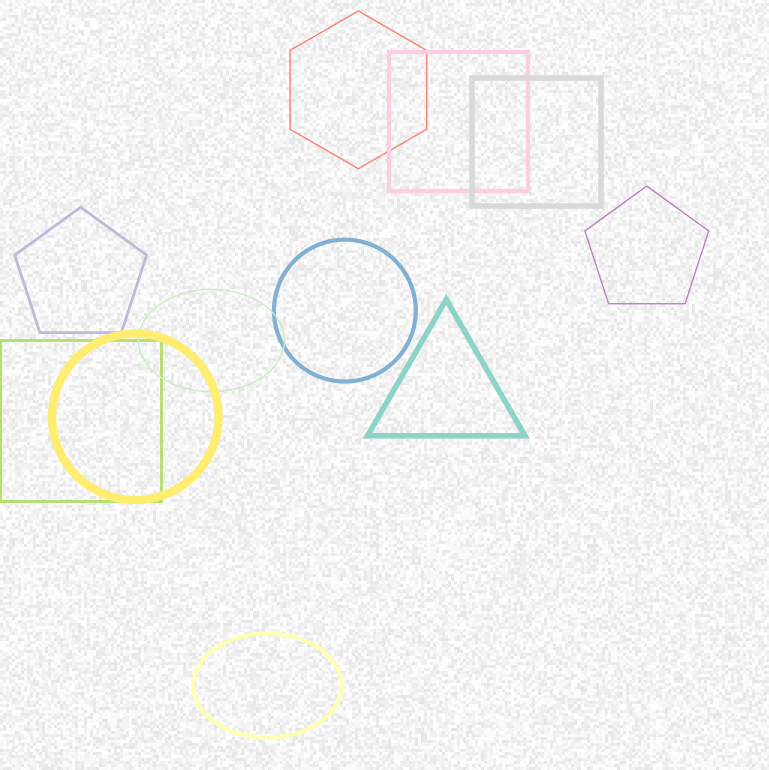[{"shape": "triangle", "thickness": 2, "radius": 0.59, "center": [0.58, 0.493]}, {"shape": "oval", "thickness": 1.5, "radius": 0.48, "center": [0.347, 0.11]}, {"shape": "pentagon", "thickness": 1, "radius": 0.45, "center": [0.105, 0.641]}, {"shape": "hexagon", "thickness": 0.5, "radius": 0.51, "center": [0.465, 0.883]}, {"shape": "circle", "thickness": 1.5, "radius": 0.46, "center": [0.448, 0.597]}, {"shape": "square", "thickness": 1, "radius": 0.52, "center": [0.104, 0.453]}, {"shape": "square", "thickness": 1.5, "radius": 0.45, "center": [0.596, 0.842]}, {"shape": "square", "thickness": 2, "radius": 0.42, "center": [0.697, 0.815]}, {"shape": "pentagon", "thickness": 0.5, "radius": 0.42, "center": [0.84, 0.674]}, {"shape": "oval", "thickness": 0.5, "radius": 0.47, "center": [0.275, 0.558]}, {"shape": "circle", "thickness": 3, "radius": 0.54, "center": [0.176, 0.459]}]